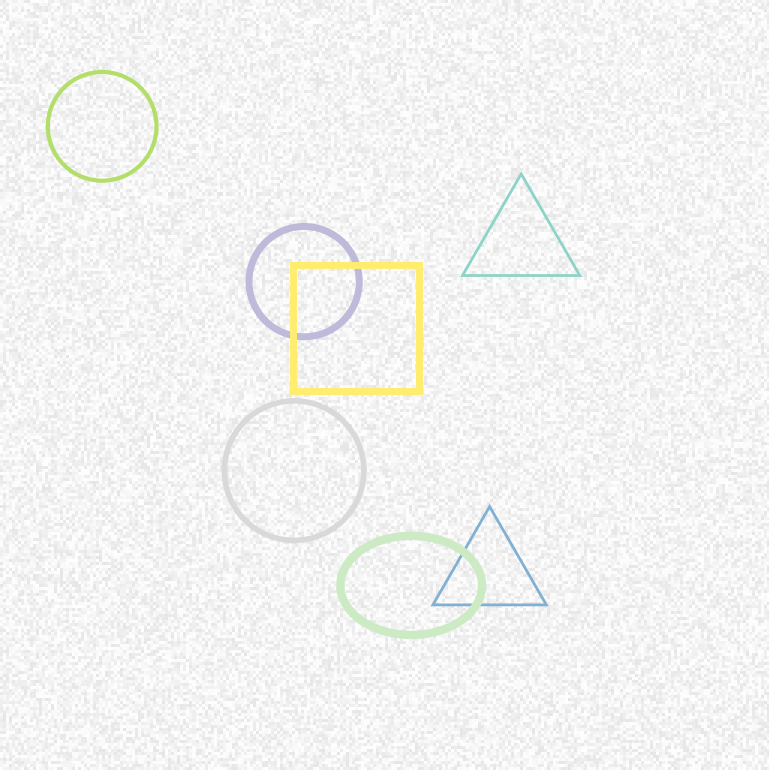[{"shape": "triangle", "thickness": 1, "radius": 0.44, "center": [0.677, 0.686]}, {"shape": "circle", "thickness": 2.5, "radius": 0.36, "center": [0.395, 0.634]}, {"shape": "triangle", "thickness": 1, "radius": 0.43, "center": [0.636, 0.257]}, {"shape": "circle", "thickness": 1.5, "radius": 0.35, "center": [0.133, 0.836]}, {"shape": "circle", "thickness": 2, "radius": 0.45, "center": [0.382, 0.389]}, {"shape": "oval", "thickness": 3, "radius": 0.46, "center": [0.534, 0.24]}, {"shape": "square", "thickness": 2.5, "radius": 0.41, "center": [0.462, 0.574]}]